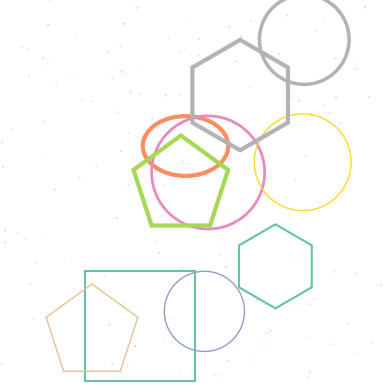[{"shape": "hexagon", "thickness": 1.5, "radius": 0.55, "center": [0.715, 0.308]}, {"shape": "square", "thickness": 1.5, "radius": 0.71, "center": [0.363, 0.154]}, {"shape": "oval", "thickness": 3, "radius": 0.55, "center": [0.482, 0.621]}, {"shape": "circle", "thickness": 1, "radius": 0.52, "center": [0.531, 0.191]}, {"shape": "circle", "thickness": 2, "radius": 0.73, "center": [0.541, 0.552]}, {"shape": "pentagon", "thickness": 3, "radius": 0.65, "center": [0.47, 0.519]}, {"shape": "circle", "thickness": 1, "radius": 0.63, "center": [0.786, 0.579]}, {"shape": "pentagon", "thickness": 1, "radius": 0.63, "center": [0.239, 0.137]}, {"shape": "circle", "thickness": 2.5, "radius": 0.58, "center": [0.79, 0.897]}, {"shape": "hexagon", "thickness": 3, "radius": 0.72, "center": [0.624, 0.753]}]